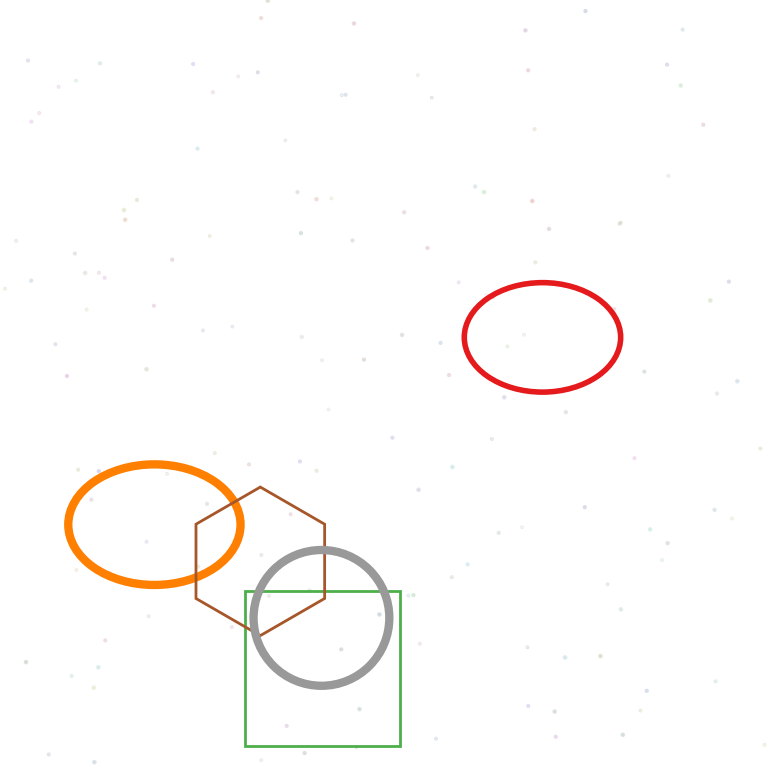[{"shape": "oval", "thickness": 2, "radius": 0.51, "center": [0.705, 0.562]}, {"shape": "square", "thickness": 1, "radius": 0.5, "center": [0.419, 0.131]}, {"shape": "oval", "thickness": 3, "radius": 0.56, "center": [0.201, 0.319]}, {"shape": "hexagon", "thickness": 1, "radius": 0.48, "center": [0.338, 0.271]}, {"shape": "circle", "thickness": 3, "radius": 0.44, "center": [0.417, 0.198]}]